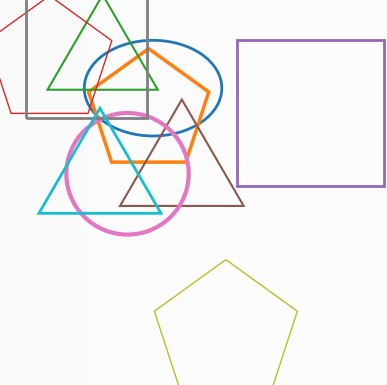[{"shape": "oval", "thickness": 2, "radius": 0.89, "center": [0.395, 0.771]}, {"shape": "pentagon", "thickness": 2.5, "radius": 0.81, "center": [0.384, 0.711]}, {"shape": "triangle", "thickness": 1.5, "radius": 0.82, "center": [0.265, 0.849]}, {"shape": "pentagon", "thickness": 1, "radius": 0.84, "center": [0.128, 0.842]}, {"shape": "square", "thickness": 2, "radius": 0.95, "center": [0.8, 0.706]}, {"shape": "triangle", "thickness": 1.5, "radius": 0.92, "center": [0.469, 0.557]}, {"shape": "circle", "thickness": 3, "radius": 0.79, "center": [0.329, 0.549]}, {"shape": "square", "thickness": 2, "radius": 0.78, "center": [0.224, 0.849]}, {"shape": "pentagon", "thickness": 1, "radius": 0.97, "center": [0.583, 0.132]}, {"shape": "triangle", "thickness": 2, "radius": 0.91, "center": [0.258, 0.537]}]